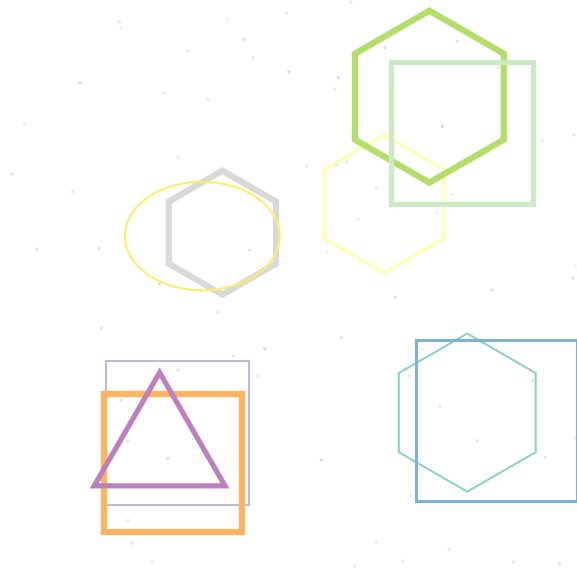[{"shape": "hexagon", "thickness": 1, "radius": 0.68, "center": [0.809, 0.285]}, {"shape": "hexagon", "thickness": 1.5, "radius": 0.6, "center": [0.665, 0.646]}, {"shape": "square", "thickness": 1, "radius": 0.62, "center": [0.308, 0.25]}, {"shape": "square", "thickness": 1.5, "radius": 0.69, "center": [0.86, 0.271]}, {"shape": "square", "thickness": 3, "radius": 0.6, "center": [0.299, 0.197]}, {"shape": "hexagon", "thickness": 3, "radius": 0.74, "center": [0.743, 0.832]}, {"shape": "hexagon", "thickness": 3, "radius": 0.54, "center": [0.385, 0.596]}, {"shape": "triangle", "thickness": 2.5, "radius": 0.65, "center": [0.276, 0.223]}, {"shape": "square", "thickness": 2.5, "radius": 0.61, "center": [0.8, 0.769]}, {"shape": "oval", "thickness": 1, "radius": 0.67, "center": [0.35, 0.59]}]